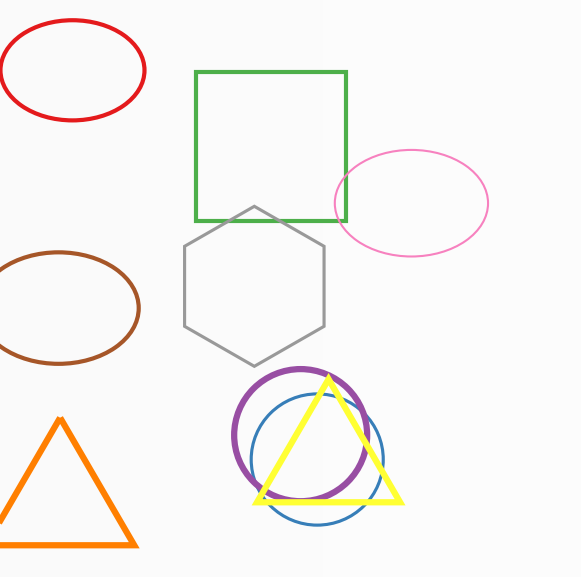[{"shape": "oval", "thickness": 2, "radius": 0.62, "center": [0.125, 0.877]}, {"shape": "circle", "thickness": 1.5, "radius": 0.57, "center": [0.546, 0.203]}, {"shape": "square", "thickness": 2, "radius": 0.65, "center": [0.466, 0.746]}, {"shape": "circle", "thickness": 3, "radius": 0.57, "center": [0.517, 0.246]}, {"shape": "triangle", "thickness": 3, "radius": 0.74, "center": [0.103, 0.129]}, {"shape": "triangle", "thickness": 3, "radius": 0.71, "center": [0.565, 0.2]}, {"shape": "oval", "thickness": 2, "radius": 0.69, "center": [0.101, 0.466]}, {"shape": "oval", "thickness": 1, "radius": 0.66, "center": [0.708, 0.647]}, {"shape": "hexagon", "thickness": 1.5, "radius": 0.69, "center": [0.438, 0.503]}]